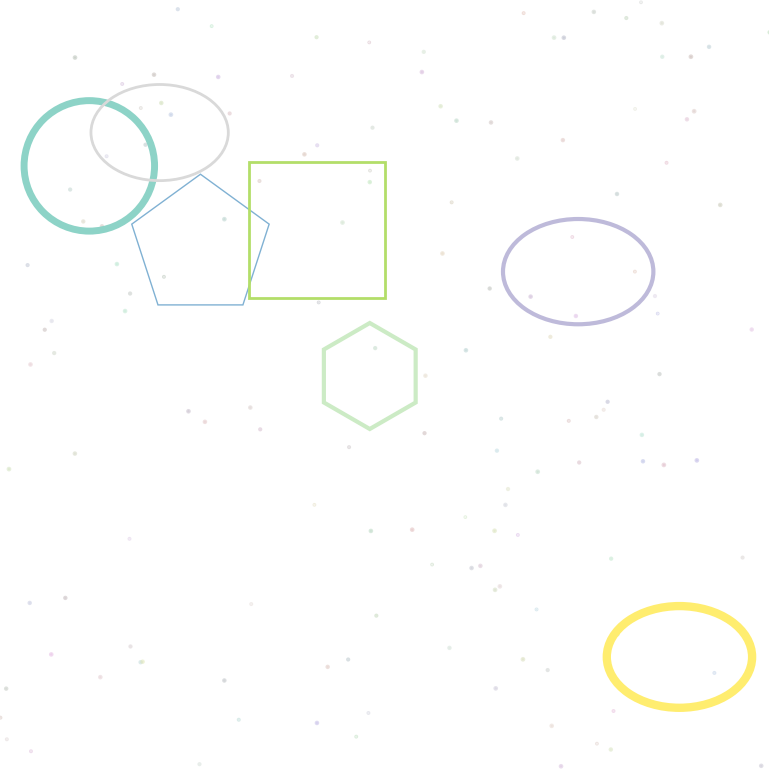[{"shape": "circle", "thickness": 2.5, "radius": 0.42, "center": [0.116, 0.785]}, {"shape": "oval", "thickness": 1.5, "radius": 0.49, "center": [0.751, 0.647]}, {"shape": "pentagon", "thickness": 0.5, "radius": 0.47, "center": [0.26, 0.68]}, {"shape": "square", "thickness": 1, "radius": 0.44, "center": [0.412, 0.702]}, {"shape": "oval", "thickness": 1, "radius": 0.45, "center": [0.207, 0.828]}, {"shape": "hexagon", "thickness": 1.5, "radius": 0.34, "center": [0.48, 0.512]}, {"shape": "oval", "thickness": 3, "radius": 0.47, "center": [0.882, 0.147]}]